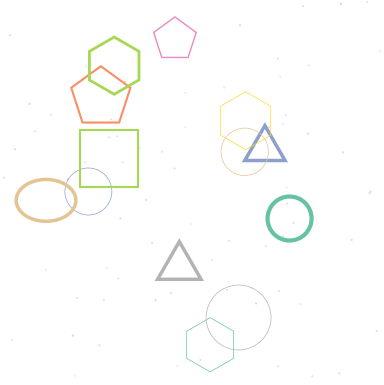[{"shape": "circle", "thickness": 3, "radius": 0.29, "center": [0.752, 0.432]}, {"shape": "hexagon", "thickness": 0.5, "radius": 0.35, "center": [0.546, 0.105]}, {"shape": "pentagon", "thickness": 1.5, "radius": 0.4, "center": [0.262, 0.747]}, {"shape": "circle", "thickness": 0.5, "radius": 0.31, "center": [0.229, 0.503]}, {"shape": "triangle", "thickness": 2.5, "radius": 0.3, "center": [0.688, 0.613]}, {"shape": "pentagon", "thickness": 1, "radius": 0.29, "center": [0.454, 0.898]}, {"shape": "hexagon", "thickness": 2, "radius": 0.37, "center": [0.297, 0.829]}, {"shape": "square", "thickness": 1.5, "radius": 0.37, "center": [0.283, 0.587]}, {"shape": "hexagon", "thickness": 0.5, "radius": 0.38, "center": [0.638, 0.687]}, {"shape": "oval", "thickness": 2.5, "radius": 0.39, "center": [0.12, 0.48]}, {"shape": "circle", "thickness": 0.5, "radius": 0.31, "center": [0.636, 0.606]}, {"shape": "circle", "thickness": 0.5, "radius": 0.42, "center": [0.62, 0.175]}, {"shape": "triangle", "thickness": 2.5, "radius": 0.33, "center": [0.466, 0.307]}]